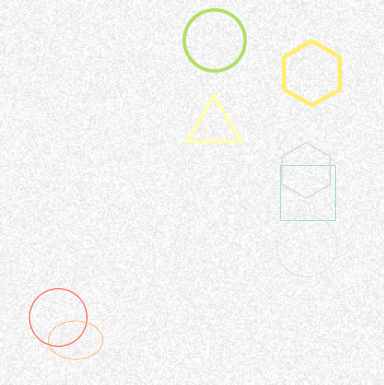[{"shape": "square", "thickness": 0.5, "radius": 0.36, "center": [0.798, 0.499]}, {"shape": "triangle", "thickness": 2.5, "radius": 0.4, "center": [0.556, 0.673]}, {"shape": "circle", "thickness": 1, "radius": 0.37, "center": [0.151, 0.175]}, {"shape": "oval", "thickness": 0.5, "radius": 0.35, "center": [0.197, 0.117]}, {"shape": "circle", "thickness": 2.5, "radius": 0.4, "center": [0.558, 0.895]}, {"shape": "hexagon", "thickness": 1, "radius": 0.36, "center": [0.795, 0.557]}, {"shape": "circle", "thickness": 0.5, "radius": 0.4, "center": [0.797, 0.36]}, {"shape": "hexagon", "thickness": 3, "radius": 0.42, "center": [0.81, 0.81]}]